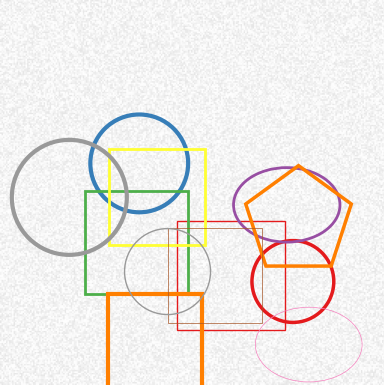[{"shape": "circle", "thickness": 2.5, "radius": 0.53, "center": [0.761, 0.269]}, {"shape": "square", "thickness": 1, "radius": 0.71, "center": [0.6, 0.284]}, {"shape": "circle", "thickness": 3, "radius": 0.64, "center": [0.362, 0.576]}, {"shape": "square", "thickness": 2, "radius": 0.67, "center": [0.354, 0.37]}, {"shape": "oval", "thickness": 2, "radius": 0.69, "center": [0.745, 0.468]}, {"shape": "square", "thickness": 3, "radius": 0.61, "center": [0.403, 0.116]}, {"shape": "pentagon", "thickness": 2.5, "radius": 0.72, "center": [0.775, 0.426]}, {"shape": "square", "thickness": 2, "radius": 0.63, "center": [0.408, 0.488]}, {"shape": "square", "thickness": 0.5, "radius": 0.61, "center": [0.559, 0.284]}, {"shape": "oval", "thickness": 0.5, "radius": 0.69, "center": [0.802, 0.105]}, {"shape": "circle", "thickness": 3, "radius": 0.75, "center": [0.18, 0.487]}, {"shape": "circle", "thickness": 1, "radius": 0.56, "center": [0.435, 0.295]}]